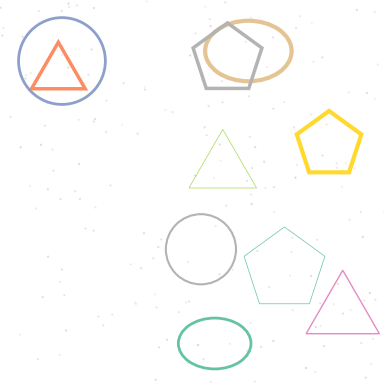[{"shape": "oval", "thickness": 2, "radius": 0.47, "center": [0.558, 0.108]}, {"shape": "pentagon", "thickness": 0.5, "radius": 0.55, "center": [0.739, 0.3]}, {"shape": "triangle", "thickness": 2.5, "radius": 0.4, "center": [0.152, 0.81]}, {"shape": "circle", "thickness": 2, "radius": 0.56, "center": [0.161, 0.841]}, {"shape": "triangle", "thickness": 1, "radius": 0.55, "center": [0.89, 0.188]}, {"shape": "triangle", "thickness": 0.5, "radius": 0.51, "center": [0.579, 0.562]}, {"shape": "pentagon", "thickness": 3, "radius": 0.44, "center": [0.855, 0.624]}, {"shape": "oval", "thickness": 3, "radius": 0.56, "center": [0.645, 0.868]}, {"shape": "pentagon", "thickness": 2.5, "radius": 0.47, "center": [0.591, 0.846]}, {"shape": "circle", "thickness": 1.5, "radius": 0.46, "center": [0.522, 0.353]}]